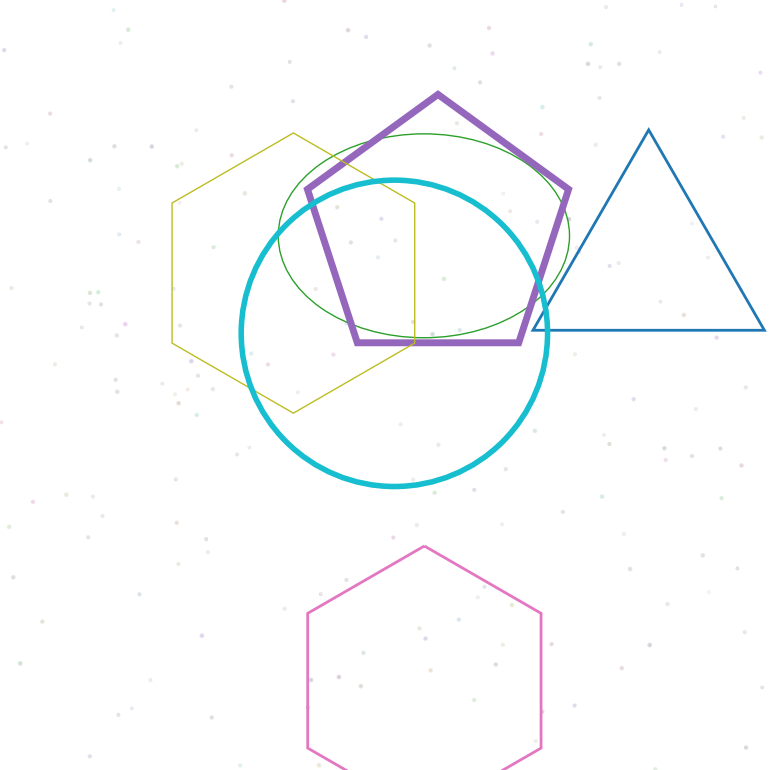[{"shape": "triangle", "thickness": 1, "radius": 0.87, "center": [0.842, 0.658]}, {"shape": "oval", "thickness": 0.5, "radius": 0.95, "center": [0.55, 0.694]}, {"shape": "pentagon", "thickness": 2.5, "radius": 0.89, "center": [0.569, 0.699]}, {"shape": "hexagon", "thickness": 1, "radius": 0.87, "center": [0.551, 0.116]}, {"shape": "hexagon", "thickness": 0.5, "radius": 0.91, "center": [0.381, 0.645]}, {"shape": "circle", "thickness": 2, "radius": 0.99, "center": [0.512, 0.567]}]